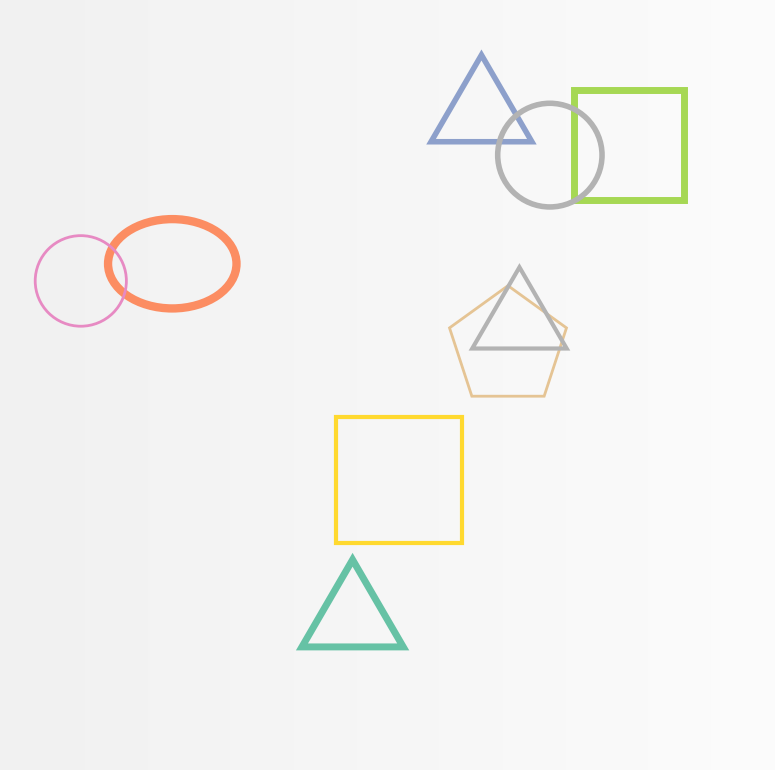[{"shape": "triangle", "thickness": 2.5, "radius": 0.38, "center": [0.455, 0.198]}, {"shape": "oval", "thickness": 3, "radius": 0.41, "center": [0.222, 0.657]}, {"shape": "triangle", "thickness": 2, "radius": 0.38, "center": [0.621, 0.853]}, {"shape": "circle", "thickness": 1, "radius": 0.29, "center": [0.104, 0.635]}, {"shape": "square", "thickness": 2.5, "radius": 0.36, "center": [0.811, 0.812]}, {"shape": "square", "thickness": 1.5, "radius": 0.41, "center": [0.515, 0.377]}, {"shape": "pentagon", "thickness": 1, "radius": 0.4, "center": [0.655, 0.55]}, {"shape": "circle", "thickness": 2, "radius": 0.34, "center": [0.709, 0.799]}, {"shape": "triangle", "thickness": 1.5, "radius": 0.35, "center": [0.67, 0.583]}]